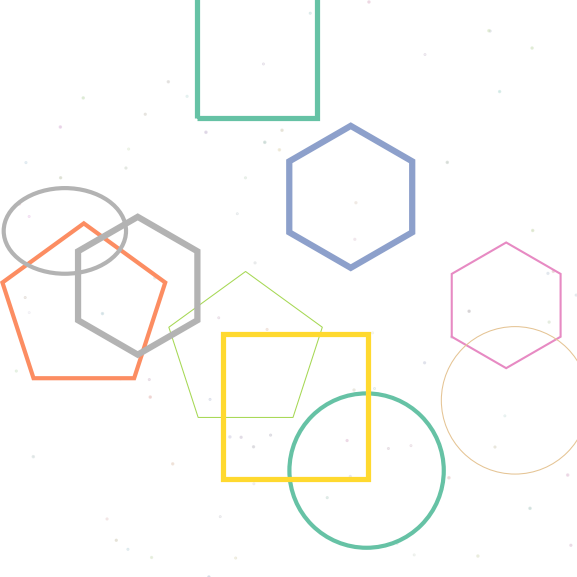[{"shape": "circle", "thickness": 2, "radius": 0.67, "center": [0.635, 0.184]}, {"shape": "square", "thickness": 2.5, "radius": 0.52, "center": [0.446, 0.899]}, {"shape": "pentagon", "thickness": 2, "radius": 0.74, "center": [0.145, 0.464]}, {"shape": "hexagon", "thickness": 3, "radius": 0.61, "center": [0.607, 0.658]}, {"shape": "hexagon", "thickness": 1, "radius": 0.54, "center": [0.876, 0.47]}, {"shape": "pentagon", "thickness": 0.5, "radius": 0.7, "center": [0.425, 0.389]}, {"shape": "square", "thickness": 2.5, "radius": 0.63, "center": [0.512, 0.295]}, {"shape": "circle", "thickness": 0.5, "radius": 0.64, "center": [0.892, 0.306]}, {"shape": "oval", "thickness": 2, "radius": 0.53, "center": [0.112, 0.599]}, {"shape": "hexagon", "thickness": 3, "radius": 0.6, "center": [0.238, 0.504]}]